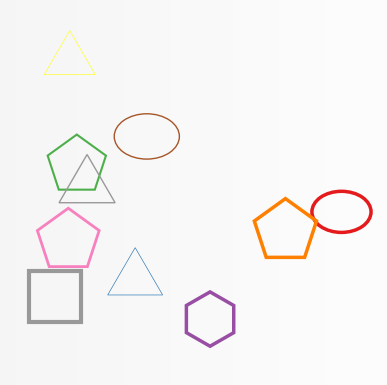[{"shape": "oval", "thickness": 2.5, "radius": 0.38, "center": [0.881, 0.45]}, {"shape": "triangle", "thickness": 0.5, "radius": 0.41, "center": [0.349, 0.275]}, {"shape": "pentagon", "thickness": 1.5, "radius": 0.4, "center": [0.198, 0.571]}, {"shape": "hexagon", "thickness": 2.5, "radius": 0.35, "center": [0.542, 0.171]}, {"shape": "pentagon", "thickness": 2.5, "radius": 0.42, "center": [0.737, 0.4]}, {"shape": "triangle", "thickness": 0.5, "radius": 0.38, "center": [0.18, 0.844]}, {"shape": "oval", "thickness": 1, "radius": 0.42, "center": [0.379, 0.646]}, {"shape": "pentagon", "thickness": 2, "radius": 0.42, "center": [0.176, 0.375]}, {"shape": "triangle", "thickness": 1, "radius": 0.42, "center": [0.225, 0.515]}, {"shape": "square", "thickness": 3, "radius": 0.33, "center": [0.142, 0.23]}]